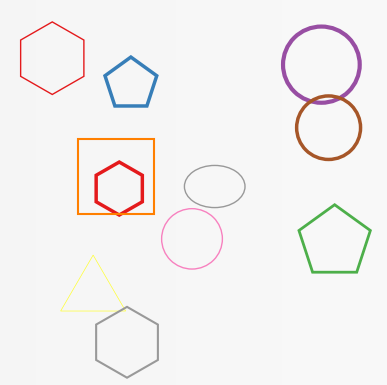[{"shape": "hexagon", "thickness": 1, "radius": 0.47, "center": [0.135, 0.849]}, {"shape": "hexagon", "thickness": 2.5, "radius": 0.34, "center": [0.308, 0.51]}, {"shape": "pentagon", "thickness": 2.5, "radius": 0.35, "center": [0.338, 0.782]}, {"shape": "pentagon", "thickness": 2, "radius": 0.48, "center": [0.864, 0.371]}, {"shape": "circle", "thickness": 3, "radius": 0.49, "center": [0.829, 0.832]}, {"shape": "square", "thickness": 1.5, "radius": 0.49, "center": [0.299, 0.542]}, {"shape": "triangle", "thickness": 0.5, "radius": 0.48, "center": [0.24, 0.241]}, {"shape": "circle", "thickness": 2.5, "radius": 0.41, "center": [0.848, 0.668]}, {"shape": "circle", "thickness": 1, "radius": 0.39, "center": [0.495, 0.38]}, {"shape": "oval", "thickness": 1, "radius": 0.39, "center": [0.554, 0.516]}, {"shape": "hexagon", "thickness": 1.5, "radius": 0.46, "center": [0.328, 0.111]}]